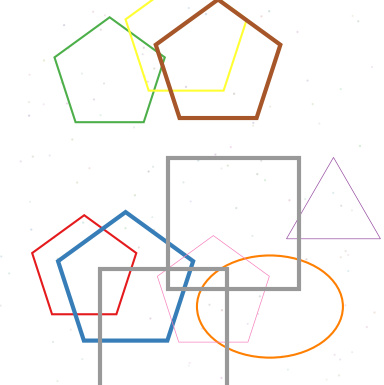[{"shape": "pentagon", "thickness": 1.5, "radius": 0.71, "center": [0.219, 0.299]}, {"shape": "pentagon", "thickness": 3, "radius": 0.92, "center": [0.326, 0.265]}, {"shape": "pentagon", "thickness": 1.5, "radius": 0.75, "center": [0.285, 0.804]}, {"shape": "triangle", "thickness": 0.5, "radius": 0.7, "center": [0.866, 0.45]}, {"shape": "oval", "thickness": 1.5, "radius": 0.95, "center": [0.701, 0.204]}, {"shape": "pentagon", "thickness": 1.5, "radius": 0.83, "center": [0.484, 0.898]}, {"shape": "pentagon", "thickness": 3, "radius": 0.85, "center": [0.566, 0.831]}, {"shape": "pentagon", "thickness": 0.5, "radius": 0.76, "center": [0.554, 0.235]}, {"shape": "square", "thickness": 3, "radius": 0.83, "center": [0.424, 0.137]}, {"shape": "square", "thickness": 3, "radius": 0.85, "center": [0.607, 0.418]}]